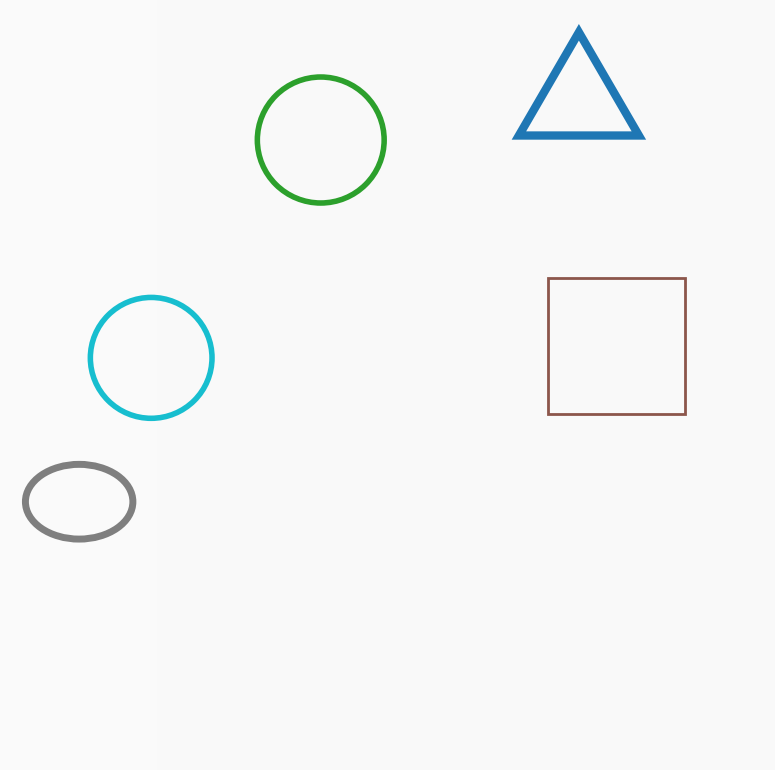[{"shape": "triangle", "thickness": 3, "radius": 0.45, "center": [0.747, 0.869]}, {"shape": "circle", "thickness": 2, "radius": 0.41, "center": [0.414, 0.818]}, {"shape": "square", "thickness": 1, "radius": 0.44, "center": [0.795, 0.551]}, {"shape": "oval", "thickness": 2.5, "radius": 0.35, "center": [0.102, 0.348]}, {"shape": "circle", "thickness": 2, "radius": 0.39, "center": [0.195, 0.535]}]